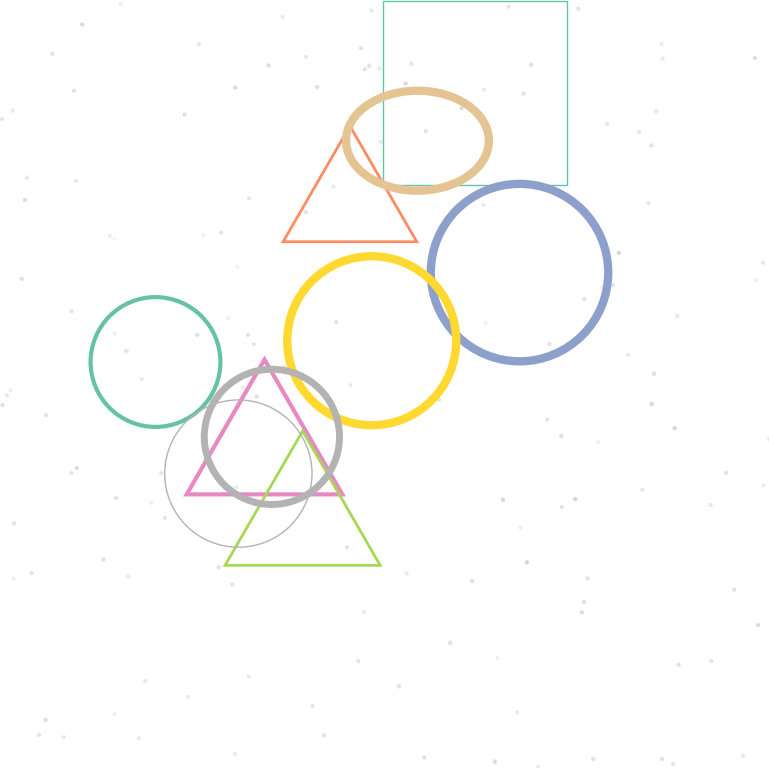[{"shape": "square", "thickness": 0.5, "radius": 0.6, "center": [0.617, 0.879]}, {"shape": "circle", "thickness": 1.5, "radius": 0.42, "center": [0.202, 0.53]}, {"shape": "triangle", "thickness": 1, "radius": 0.5, "center": [0.454, 0.736]}, {"shape": "circle", "thickness": 3, "radius": 0.58, "center": [0.675, 0.646]}, {"shape": "triangle", "thickness": 1.5, "radius": 0.58, "center": [0.344, 0.416]}, {"shape": "triangle", "thickness": 1, "radius": 0.58, "center": [0.393, 0.324]}, {"shape": "circle", "thickness": 3, "radius": 0.55, "center": [0.483, 0.557]}, {"shape": "oval", "thickness": 3, "radius": 0.46, "center": [0.542, 0.817]}, {"shape": "circle", "thickness": 0.5, "radius": 0.48, "center": [0.31, 0.385]}, {"shape": "circle", "thickness": 2.5, "radius": 0.44, "center": [0.353, 0.433]}]